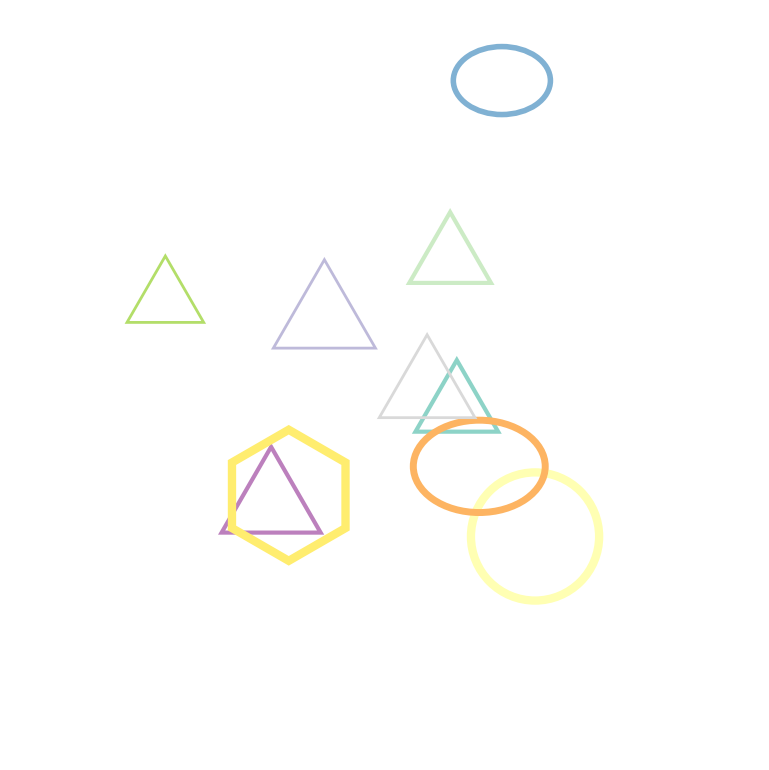[{"shape": "triangle", "thickness": 1.5, "radius": 0.31, "center": [0.593, 0.47]}, {"shape": "circle", "thickness": 3, "radius": 0.42, "center": [0.695, 0.303]}, {"shape": "triangle", "thickness": 1, "radius": 0.38, "center": [0.421, 0.586]}, {"shape": "oval", "thickness": 2, "radius": 0.32, "center": [0.652, 0.895]}, {"shape": "oval", "thickness": 2.5, "radius": 0.43, "center": [0.622, 0.394]}, {"shape": "triangle", "thickness": 1, "radius": 0.29, "center": [0.215, 0.61]}, {"shape": "triangle", "thickness": 1, "radius": 0.36, "center": [0.555, 0.493]}, {"shape": "triangle", "thickness": 1.5, "radius": 0.37, "center": [0.352, 0.345]}, {"shape": "triangle", "thickness": 1.5, "radius": 0.31, "center": [0.585, 0.663]}, {"shape": "hexagon", "thickness": 3, "radius": 0.43, "center": [0.375, 0.357]}]